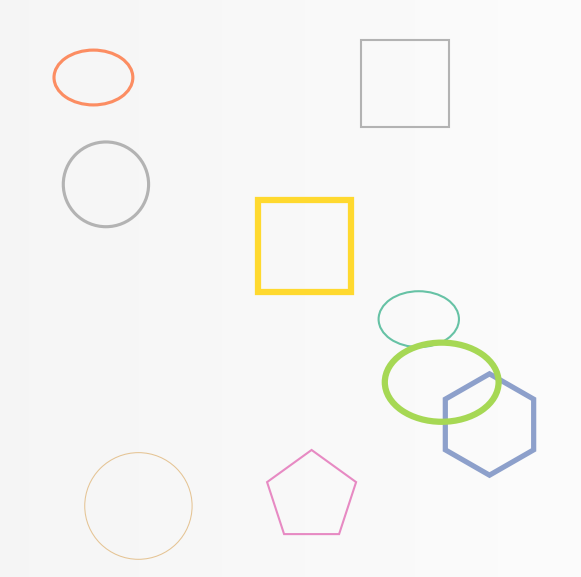[{"shape": "oval", "thickness": 1, "radius": 0.35, "center": [0.72, 0.446]}, {"shape": "oval", "thickness": 1.5, "radius": 0.34, "center": [0.161, 0.865]}, {"shape": "hexagon", "thickness": 2.5, "radius": 0.44, "center": [0.842, 0.264]}, {"shape": "pentagon", "thickness": 1, "radius": 0.4, "center": [0.536, 0.139]}, {"shape": "oval", "thickness": 3, "radius": 0.49, "center": [0.76, 0.337]}, {"shape": "square", "thickness": 3, "radius": 0.4, "center": [0.524, 0.574]}, {"shape": "circle", "thickness": 0.5, "radius": 0.46, "center": [0.238, 0.123]}, {"shape": "square", "thickness": 1, "radius": 0.38, "center": [0.696, 0.855]}, {"shape": "circle", "thickness": 1.5, "radius": 0.37, "center": [0.182, 0.68]}]